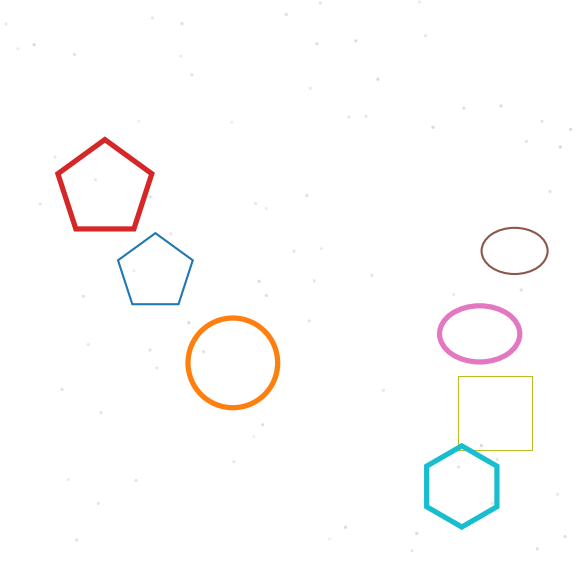[{"shape": "pentagon", "thickness": 1, "radius": 0.34, "center": [0.269, 0.527]}, {"shape": "circle", "thickness": 2.5, "radius": 0.39, "center": [0.403, 0.371]}, {"shape": "pentagon", "thickness": 2.5, "radius": 0.43, "center": [0.182, 0.672]}, {"shape": "oval", "thickness": 1, "radius": 0.29, "center": [0.891, 0.565]}, {"shape": "oval", "thickness": 2.5, "radius": 0.35, "center": [0.831, 0.421]}, {"shape": "square", "thickness": 0.5, "radius": 0.32, "center": [0.857, 0.284]}, {"shape": "hexagon", "thickness": 2.5, "radius": 0.35, "center": [0.8, 0.157]}]